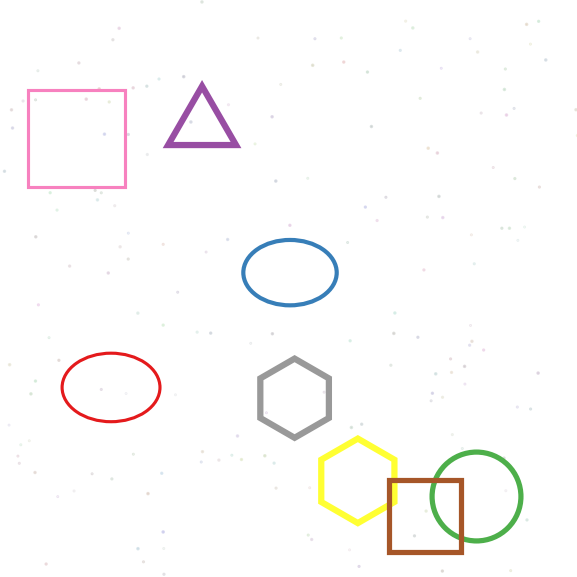[{"shape": "oval", "thickness": 1.5, "radius": 0.42, "center": [0.192, 0.328]}, {"shape": "oval", "thickness": 2, "radius": 0.4, "center": [0.502, 0.527]}, {"shape": "circle", "thickness": 2.5, "radius": 0.38, "center": [0.825, 0.139]}, {"shape": "triangle", "thickness": 3, "radius": 0.34, "center": [0.35, 0.782]}, {"shape": "hexagon", "thickness": 3, "radius": 0.37, "center": [0.62, 0.167]}, {"shape": "square", "thickness": 2.5, "radius": 0.31, "center": [0.736, 0.106]}, {"shape": "square", "thickness": 1.5, "radius": 0.42, "center": [0.132, 0.76]}, {"shape": "hexagon", "thickness": 3, "radius": 0.34, "center": [0.51, 0.31]}]